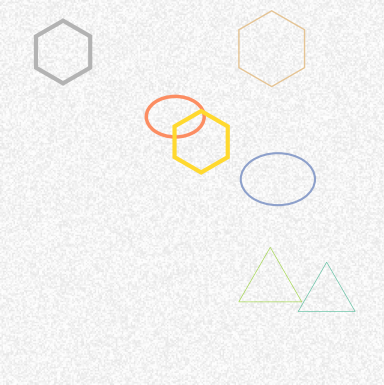[{"shape": "triangle", "thickness": 0.5, "radius": 0.43, "center": [0.849, 0.234]}, {"shape": "oval", "thickness": 2.5, "radius": 0.38, "center": [0.455, 0.697]}, {"shape": "oval", "thickness": 1.5, "radius": 0.48, "center": [0.722, 0.535]}, {"shape": "triangle", "thickness": 0.5, "radius": 0.47, "center": [0.702, 0.263]}, {"shape": "hexagon", "thickness": 3, "radius": 0.4, "center": [0.522, 0.632]}, {"shape": "hexagon", "thickness": 1, "radius": 0.49, "center": [0.706, 0.873]}, {"shape": "hexagon", "thickness": 3, "radius": 0.41, "center": [0.164, 0.865]}]